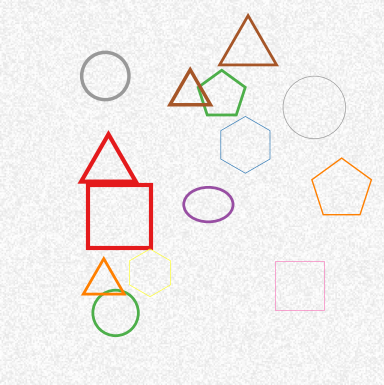[{"shape": "square", "thickness": 3, "radius": 0.41, "center": [0.31, 0.438]}, {"shape": "triangle", "thickness": 3, "radius": 0.41, "center": [0.282, 0.569]}, {"shape": "hexagon", "thickness": 0.5, "radius": 0.37, "center": [0.637, 0.624]}, {"shape": "circle", "thickness": 2, "radius": 0.3, "center": [0.3, 0.187]}, {"shape": "pentagon", "thickness": 2, "radius": 0.32, "center": [0.576, 0.753]}, {"shape": "oval", "thickness": 2, "radius": 0.32, "center": [0.541, 0.469]}, {"shape": "triangle", "thickness": 2, "radius": 0.31, "center": [0.27, 0.267]}, {"shape": "pentagon", "thickness": 1, "radius": 0.41, "center": [0.887, 0.508]}, {"shape": "hexagon", "thickness": 0.5, "radius": 0.31, "center": [0.39, 0.291]}, {"shape": "triangle", "thickness": 2, "radius": 0.43, "center": [0.644, 0.874]}, {"shape": "triangle", "thickness": 2.5, "radius": 0.3, "center": [0.494, 0.758]}, {"shape": "square", "thickness": 0.5, "radius": 0.32, "center": [0.779, 0.259]}, {"shape": "circle", "thickness": 0.5, "radius": 0.41, "center": [0.816, 0.721]}, {"shape": "circle", "thickness": 2.5, "radius": 0.31, "center": [0.274, 0.803]}]